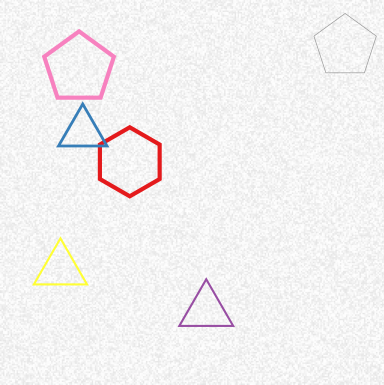[{"shape": "hexagon", "thickness": 3, "radius": 0.45, "center": [0.337, 0.58]}, {"shape": "triangle", "thickness": 2, "radius": 0.36, "center": [0.215, 0.657]}, {"shape": "triangle", "thickness": 1.5, "radius": 0.4, "center": [0.536, 0.194]}, {"shape": "triangle", "thickness": 1.5, "radius": 0.4, "center": [0.157, 0.301]}, {"shape": "pentagon", "thickness": 3, "radius": 0.48, "center": [0.205, 0.823]}, {"shape": "pentagon", "thickness": 0.5, "radius": 0.43, "center": [0.896, 0.88]}]